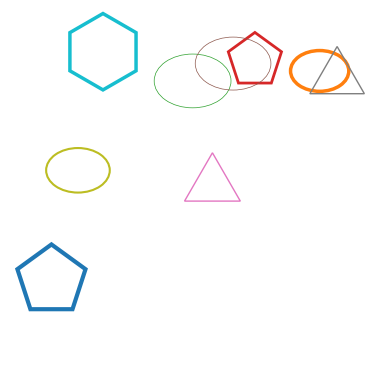[{"shape": "pentagon", "thickness": 3, "radius": 0.46, "center": [0.134, 0.272]}, {"shape": "oval", "thickness": 2.5, "radius": 0.38, "center": [0.83, 0.816]}, {"shape": "oval", "thickness": 0.5, "radius": 0.5, "center": [0.5, 0.79]}, {"shape": "pentagon", "thickness": 2, "radius": 0.36, "center": [0.662, 0.843]}, {"shape": "oval", "thickness": 0.5, "radius": 0.49, "center": [0.605, 0.835]}, {"shape": "triangle", "thickness": 1, "radius": 0.42, "center": [0.552, 0.519]}, {"shape": "triangle", "thickness": 1, "radius": 0.41, "center": [0.876, 0.797]}, {"shape": "oval", "thickness": 1.5, "radius": 0.41, "center": [0.202, 0.558]}, {"shape": "hexagon", "thickness": 2.5, "radius": 0.5, "center": [0.267, 0.866]}]